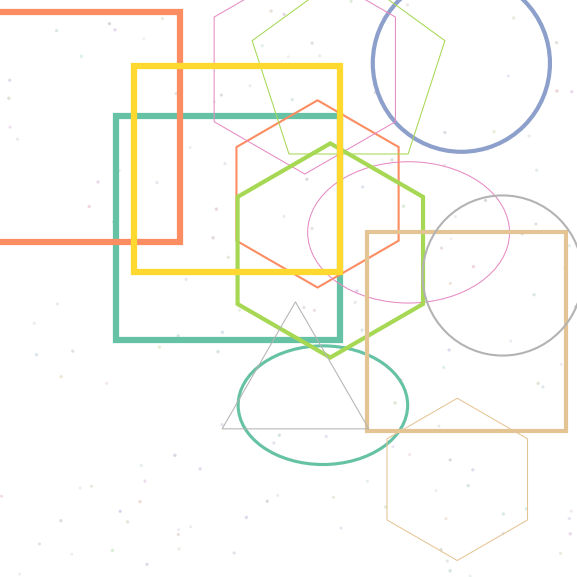[{"shape": "square", "thickness": 3, "radius": 0.97, "center": [0.395, 0.604]}, {"shape": "oval", "thickness": 1.5, "radius": 0.73, "center": [0.559, 0.298]}, {"shape": "hexagon", "thickness": 1, "radius": 0.81, "center": [0.55, 0.663]}, {"shape": "square", "thickness": 3, "radius": 0.99, "center": [0.113, 0.779]}, {"shape": "circle", "thickness": 2, "radius": 0.77, "center": [0.799, 0.89]}, {"shape": "hexagon", "thickness": 0.5, "radius": 0.91, "center": [0.528, 0.879]}, {"shape": "oval", "thickness": 0.5, "radius": 0.87, "center": [0.708, 0.597]}, {"shape": "hexagon", "thickness": 2, "radius": 0.93, "center": [0.572, 0.565]}, {"shape": "pentagon", "thickness": 0.5, "radius": 0.88, "center": [0.604, 0.874]}, {"shape": "square", "thickness": 3, "radius": 0.89, "center": [0.411, 0.706]}, {"shape": "hexagon", "thickness": 0.5, "radius": 0.7, "center": [0.792, 0.169]}, {"shape": "square", "thickness": 2, "radius": 0.86, "center": [0.808, 0.425]}, {"shape": "triangle", "thickness": 0.5, "radius": 0.73, "center": [0.512, 0.33]}, {"shape": "circle", "thickness": 1, "radius": 0.69, "center": [0.87, 0.522]}]